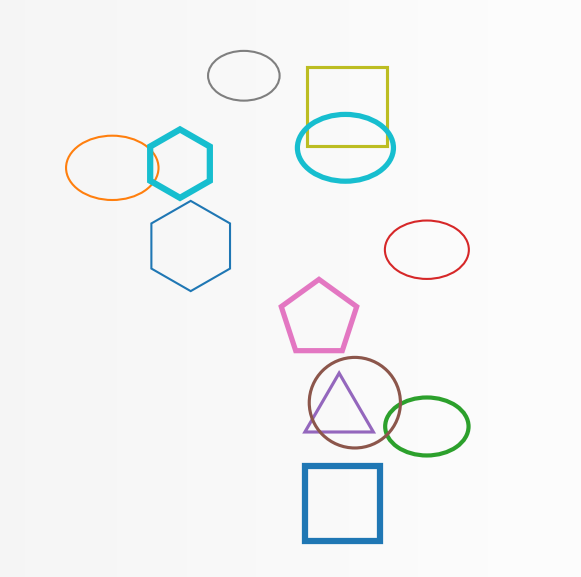[{"shape": "square", "thickness": 3, "radius": 0.32, "center": [0.59, 0.128]}, {"shape": "hexagon", "thickness": 1, "radius": 0.39, "center": [0.328, 0.573]}, {"shape": "oval", "thickness": 1, "radius": 0.4, "center": [0.193, 0.708]}, {"shape": "oval", "thickness": 2, "radius": 0.36, "center": [0.734, 0.261]}, {"shape": "oval", "thickness": 1, "radius": 0.36, "center": [0.734, 0.567]}, {"shape": "triangle", "thickness": 1.5, "radius": 0.34, "center": [0.583, 0.285]}, {"shape": "circle", "thickness": 1.5, "radius": 0.39, "center": [0.61, 0.302]}, {"shape": "pentagon", "thickness": 2.5, "radius": 0.34, "center": [0.549, 0.447]}, {"shape": "oval", "thickness": 1, "radius": 0.31, "center": [0.419, 0.868]}, {"shape": "square", "thickness": 1.5, "radius": 0.34, "center": [0.597, 0.815]}, {"shape": "oval", "thickness": 2.5, "radius": 0.41, "center": [0.594, 0.743]}, {"shape": "hexagon", "thickness": 3, "radius": 0.3, "center": [0.31, 0.716]}]